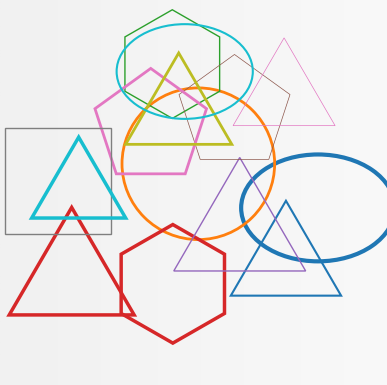[{"shape": "oval", "thickness": 3, "radius": 0.99, "center": [0.821, 0.46]}, {"shape": "triangle", "thickness": 1.5, "radius": 0.82, "center": [0.738, 0.314]}, {"shape": "circle", "thickness": 2, "radius": 0.98, "center": [0.512, 0.575]}, {"shape": "hexagon", "thickness": 1, "radius": 0.71, "center": [0.445, 0.834]}, {"shape": "triangle", "thickness": 2.5, "radius": 0.93, "center": [0.185, 0.275]}, {"shape": "hexagon", "thickness": 2.5, "radius": 0.77, "center": [0.446, 0.263]}, {"shape": "triangle", "thickness": 1, "radius": 0.98, "center": [0.619, 0.394]}, {"shape": "pentagon", "thickness": 0.5, "radius": 0.75, "center": [0.605, 0.708]}, {"shape": "pentagon", "thickness": 2, "radius": 0.76, "center": [0.389, 0.671]}, {"shape": "triangle", "thickness": 0.5, "radius": 0.76, "center": [0.733, 0.75]}, {"shape": "square", "thickness": 1, "radius": 0.69, "center": [0.15, 0.53]}, {"shape": "triangle", "thickness": 2, "radius": 0.79, "center": [0.461, 0.704]}, {"shape": "triangle", "thickness": 2.5, "radius": 0.7, "center": [0.203, 0.504]}, {"shape": "oval", "thickness": 1.5, "radius": 0.88, "center": [0.477, 0.814]}]